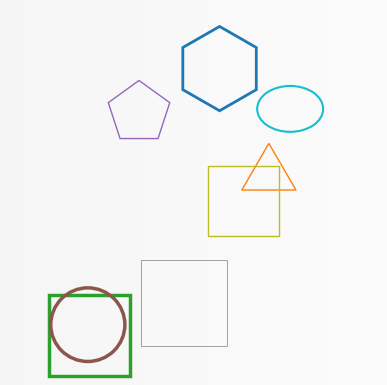[{"shape": "hexagon", "thickness": 2, "radius": 0.55, "center": [0.567, 0.822]}, {"shape": "triangle", "thickness": 1, "radius": 0.4, "center": [0.694, 0.547]}, {"shape": "square", "thickness": 2.5, "radius": 0.52, "center": [0.23, 0.128]}, {"shape": "pentagon", "thickness": 1, "radius": 0.42, "center": [0.359, 0.708]}, {"shape": "circle", "thickness": 2.5, "radius": 0.48, "center": [0.227, 0.157]}, {"shape": "square", "thickness": 0.5, "radius": 0.56, "center": [0.475, 0.214]}, {"shape": "square", "thickness": 1, "radius": 0.45, "center": [0.628, 0.479]}, {"shape": "oval", "thickness": 1.5, "radius": 0.43, "center": [0.749, 0.717]}]